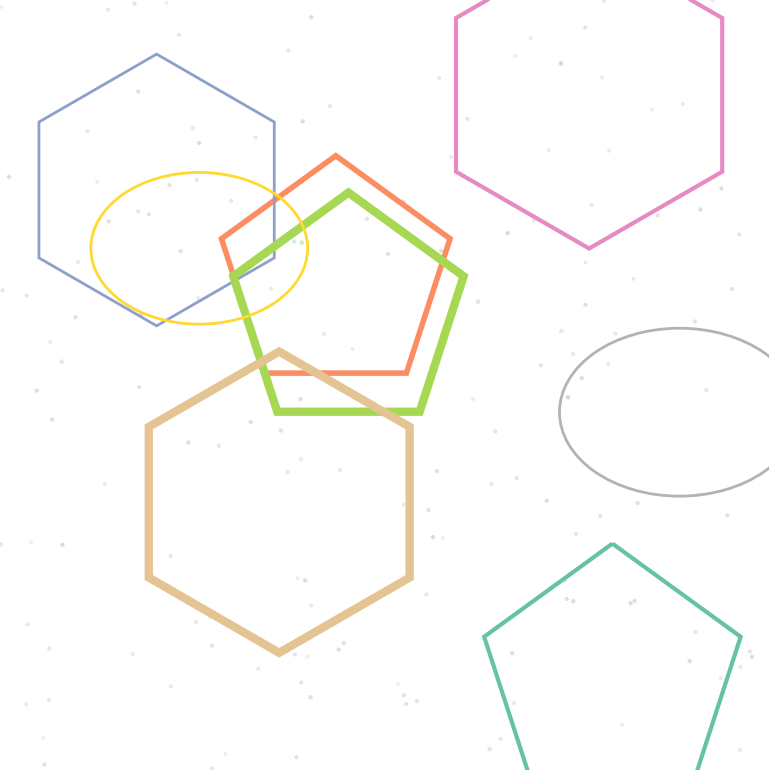[{"shape": "pentagon", "thickness": 1.5, "radius": 0.88, "center": [0.795, 0.119]}, {"shape": "pentagon", "thickness": 2, "radius": 0.78, "center": [0.436, 0.642]}, {"shape": "hexagon", "thickness": 1, "radius": 0.88, "center": [0.203, 0.753]}, {"shape": "hexagon", "thickness": 1.5, "radius": 1.0, "center": [0.765, 0.877]}, {"shape": "pentagon", "thickness": 3, "radius": 0.79, "center": [0.453, 0.593]}, {"shape": "oval", "thickness": 1, "radius": 0.7, "center": [0.259, 0.678]}, {"shape": "hexagon", "thickness": 3, "radius": 0.98, "center": [0.363, 0.348]}, {"shape": "oval", "thickness": 1, "radius": 0.78, "center": [0.882, 0.465]}]